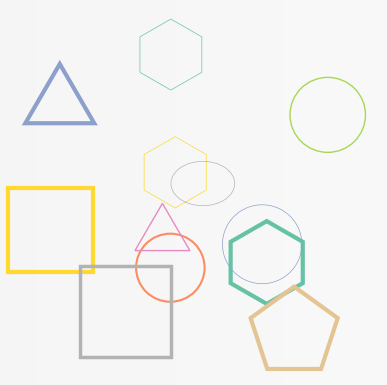[{"shape": "hexagon", "thickness": 0.5, "radius": 0.46, "center": [0.441, 0.858]}, {"shape": "hexagon", "thickness": 3, "radius": 0.54, "center": [0.688, 0.318]}, {"shape": "circle", "thickness": 1.5, "radius": 0.44, "center": [0.44, 0.305]}, {"shape": "triangle", "thickness": 3, "radius": 0.51, "center": [0.154, 0.731]}, {"shape": "circle", "thickness": 0.5, "radius": 0.51, "center": [0.677, 0.366]}, {"shape": "triangle", "thickness": 1, "radius": 0.41, "center": [0.419, 0.39]}, {"shape": "circle", "thickness": 1, "radius": 0.49, "center": [0.846, 0.702]}, {"shape": "hexagon", "thickness": 0.5, "radius": 0.46, "center": [0.452, 0.552]}, {"shape": "square", "thickness": 3, "radius": 0.55, "center": [0.131, 0.402]}, {"shape": "pentagon", "thickness": 3, "radius": 0.59, "center": [0.759, 0.137]}, {"shape": "square", "thickness": 2.5, "radius": 0.59, "center": [0.324, 0.192]}, {"shape": "oval", "thickness": 0.5, "radius": 0.41, "center": [0.523, 0.523]}]